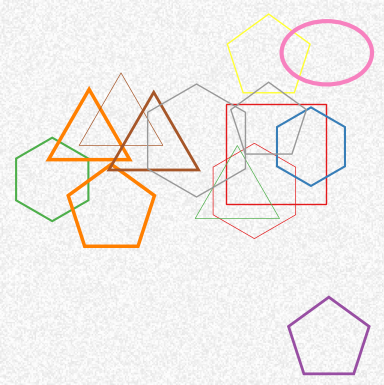[{"shape": "square", "thickness": 1, "radius": 0.65, "center": [0.717, 0.6]}, {"shape": "hexagon", "thickness": 0.5, "radius": 0.62, "center": [0.661, 0.504]}, {"shape": "hexagon", "thickness": 1.5, "radius": 0.51, "center": [0.808, 0.619]}, {"shape": "hexagon", "thickness": 1.5, "radius": 0.54, "center": [0.136, 0.534]}, {"shape": "triangle", "thickness": 0.5, "radius": 0.63, "center": [0.616, 0.496]}, {"shape": "pentagon", "thickness": 2, "radius": 0.55, "center": [0.854, 0.118]}, {"shape": "pentagon", "thickness": 2.5, "radius": 0.59, "center": [0.289, 0.456]}, {"shape": "triangle", "thickness": 2.5, "radius": 0.61, "center": [0.231, 0.646]}, {"shape": "pentagon", "thickness": 1, "radius": 0.56, "center": [0.698, 0.85]}, {"shape": "triangle", "thickness": 0.5, "radius": 0.63, "center": [0.314, 0.685]}, {"shape": "triangle", "thickness": 2, "radius": 0.67, "center": [0.399, 0.626]}, {"shape": "oval", "thickness": 3, "radius": 0.59, "center": [0.849, 0.863]}, {"shape": "hexagon", "thickness": 1, "radius": 0.73, "center": [0.511, 0.635]}, {"shape": "pentagon", "thickness": 1, "radius": 0.52, "center": [0.698, 0.683]}]